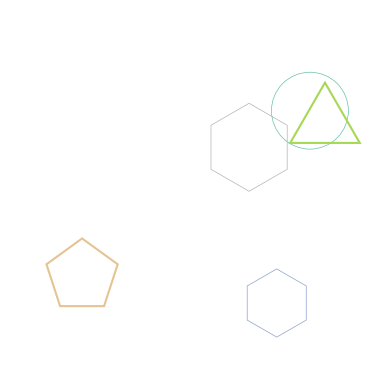[{"shape": "circle", "thickness": 0.5, "radius": 0.5, "center": [0.805, 0.713]}, {"shape": "hexagon", "thickness": 0.5, "radius": 0.44, "center": [0.719, 0.213]}, {"shape": "triangle", "thickness": 1.5, "radius": 0.52, "center": [0.844, 0.681]}, {"shape": "pentagon", "thickness": 1.5, "radius": 0.49, "center": [0.213, 0.283]}, {"shape": "hexagon", "thickness": 0.5, "radius": 0.57, "center": [0.647, 0.617]}]